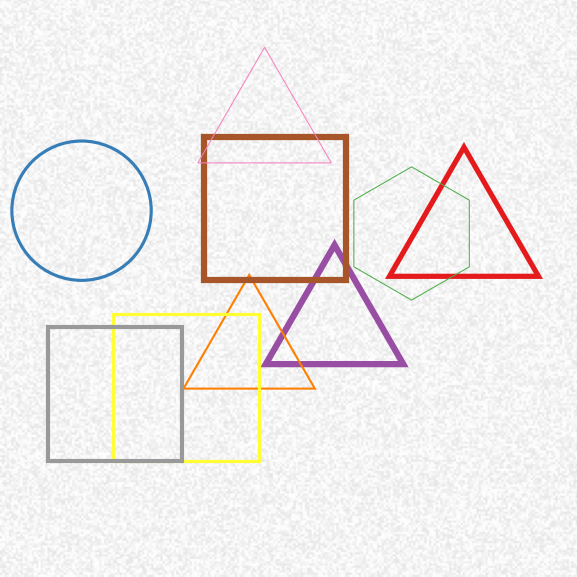[{"shape": "triangle", "thickness": 2.5, "radius": 0.75, "center": [0.803, 0.595]}, {"shape": "circle", "thickness": 1.5, "radius": 0.6, "center": [0.141, 0.634]}, {"shape": "hexagon", "thickness": 0.5, "radius": 0.58, "center": [0.713, 0.595]}, {"shape": "triangle", "thickness": 3, "radius": 0.69, "center": [0.579, 0.437]}, {"shape": "triangle", "thickness": 1, "radius": 0.66, "center": [0.431, 0.392]}, {"shape": "square", "thickness": 1.5, "radius": 0.63, "center": [0.322, 0.328]}, {"shape": "square", "thickness": 3, "radius": 0.62, "center": [0.476, 0.637]}, {"shape": "triangle", "thickness": 0.5, "radius": 0.67, "center": [0.458, 0.784]}, {"shape": "square", "thickness": 2, "radius": 0.58, "center": [0.199, 0.317]}]